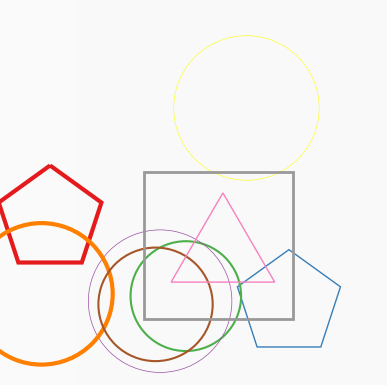[{"shape": "pentagon", "thickness": 3, "radius": 0.7, "center": [0.129, 0.431]}, {"shape": "pentagon", "thickness": 1, "radius": 0.7, "center": [0.746, 0.212]}, {"shape": "circle", "thickness": 1.5, "radius": 0.71, "center": [0.48, 0.231]}, {"shape": "circle", "thickness": 0.5, "radius": 0.93, "center": [0.413, 0.218]}, {"shape": "circle", "thickness": 3, "radius": 0.92, "center": [0.107, 0.237]}, {"shape": "circle", "thickness": 0.5, "radius": 0.94, "center": [0.636, 0.72]}, {"shape": "circle", "thickness": 1.5, "radius": 0.74, "center": [0.401, 0.209]}, {"shape": "triangle", "thickness": 1, "radius": 0.77, "center": [0.575, 0.345]}, {"shape": "square", "thickness": 2, "radius": 0.96, "center": [0.564, 0.362]}]